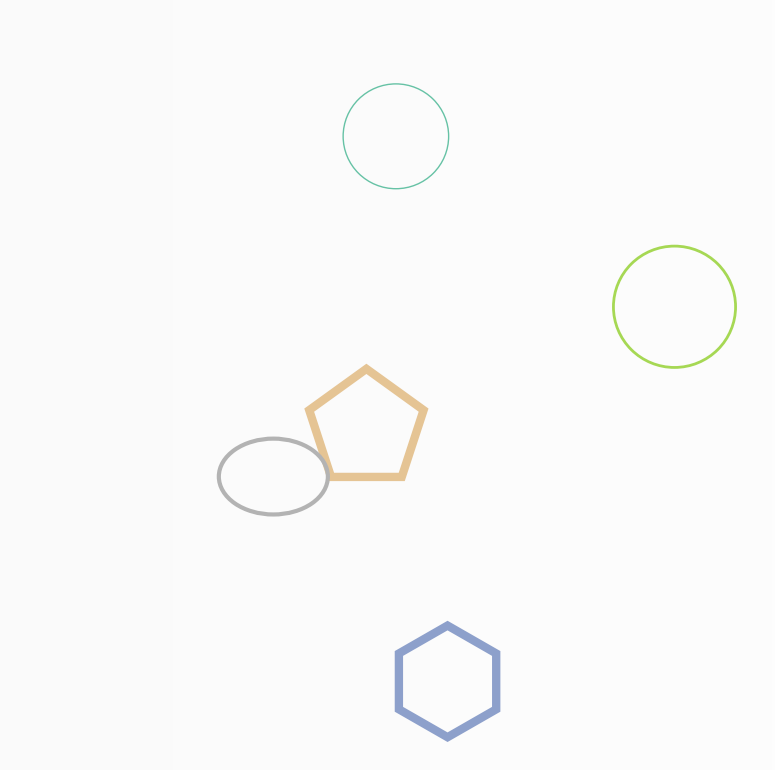[{"shape": "circle", "thickness": 0.5, "radius": 0.34, "center": [0.511, 0.823]}, {"shape": "hexagon", "thickness": 3, "radius": 0.36, "center": [0.577, 0.115]}, {"shape": "circle", "thickness": 1, "radius": 0.39, "center": [0.87, 0.602]}, {"shape": "pentagon", "thickness": 3, "radius": 0.39, "center": [0.473, 0.443]}, {"shape": "oval", "thickness": 1.5, "radius": 0.35, "center": [0.353, 0.381]}]